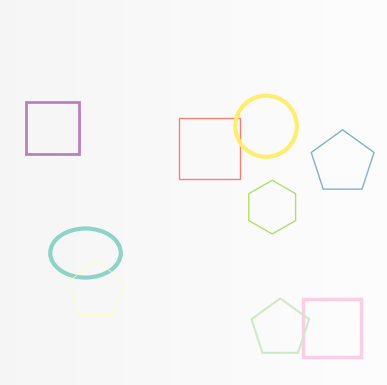[{"shape": "oval", "thickness": 3, "radius": 0.46, "center": [0.221, 0.343]}, {"shape": "pentagon", "thickness": 0.5, "radius": 0.38, "center": [0.249, 0.245]}, {"shape": "square", "thickness": 1, "radius": 0.4, "center": [0.541, 0.613]}, {"shape": "pentagon", "thickness": 1, "radius": 0.43, "center": [0.884, 0.578]}, {"shape": "hexagon", "thickness": 1, "radius": 0.35, "center": [0.702, 0.462]}, {"shape": "square", "thickness": 2.5, "radius": 0.37, "center": [0.857, 0.148]}, {"shape": "square", "thickness": 2, "radius": 0.34, "center": [0.136, 0.667]}, {"shape": "pentagon", "thickness": 1.5, "radius": 0.39, "center": [0.723, 0.147]}, {"shape": "circle", "thickness": 3, "radius": 0.4, "center": [0.687, 0.672]}]